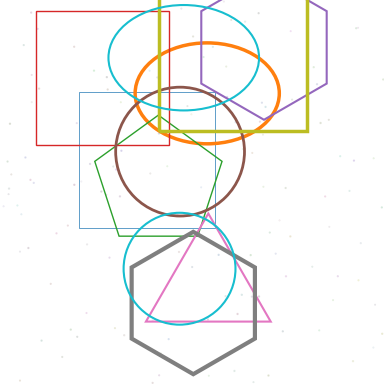[{"shape": "square", "thickness": 0.5, "radius": 0.88, "center": [0.382, 0.584]}, {"shape": "oval", "thickness": 2.5, "radius": 0.94, "center": [0.538, 0.758]}, {"shape": "pentagon", "thickness": 1, "radius": 0.87, "center": [0.411, 0.527]}, {"shape": "square", "thickness": 1, "radius": 0.87, "center": [0.267, 0.797]}, {"shape": "hexagon", "thickness": 1.5, "radius": 0.94, "center": [0.686, 0.877]}, {"shape": "circle", "thickness": 2, "radius": 0.84, "center": [0.468, 0.606]}, {"shape": "triangle", "thickness": 1.5, "radius": 0.94, "center": [0.541, 0.258]}, {"shape": "hexagon", "thickness": 3, "radius": 0.92, "center": [0.502, 0.213]}, {"shape": "square", "thickness": 2.5, "radius": 0.96, "center": [0.605, 0.853]}, {"shape": "oval", "thickness": 1.5, "radius": 0.98, "center": [0.477, 0.85]}, {"shape": "circle", "thickness": 1.5, "radius": 0.73, "center": [0.466, 0.302]}]